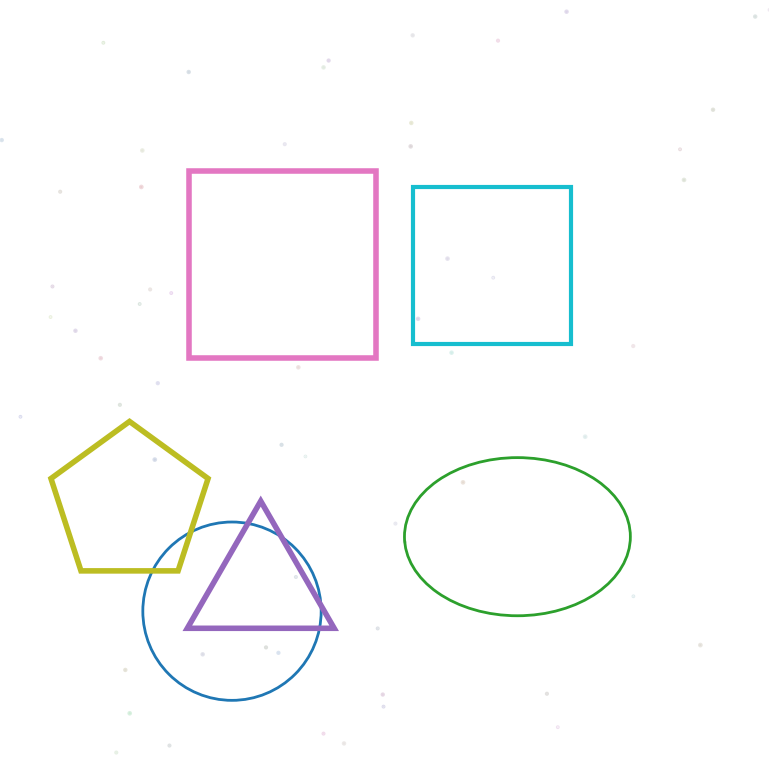[{"shape": "circle", "thickness": 1, "radius": 0.58, "center": [0.301, 0.206]}, {"shape": "oval", "thickness": 1, "radius": 0.73, "center": [0.672, 0.303]}, {"shape": "triangle", "thickness": 2, "radius": 0.55, "center": [0.339, 0.239]}, {"shape": "square", "thickness": 2, "radius": 0.61, "center": [0.367, 0.657]}, {"shape": "pentagon", "thickness": 2, "radius": 0.54, "center": [0.168, 0.345]}, {"shape": "square", "thickness": 1.5, "radius": 0.51, "center": [0.639, 0.655]}]